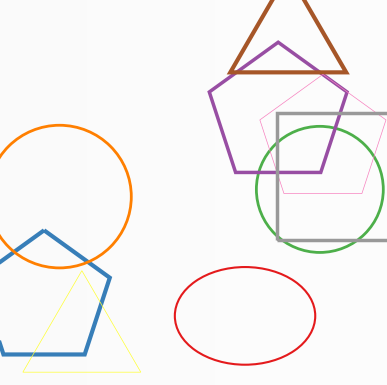[{"shape": "oval", "thickness": 1.5, "radius": 0.91, "center": [0.632, 0.18]}, {"shape": "pentagon", "thickness": 3, "radius": 0.89, "center": [0.114, 0.224]}, {"shape": "circle", "thickness": 2, "radius": 0.82, "center": [0.825, 0.508]}, {"shape": "pentagon", "thickness": 2.5, "radius": 0.93, "center": [0.718, 0.703]}, {"shape": "circle", "thickness": 2, "radius": 0.93, "center": [0.154, 0.489]}, {"shape": "triangle", "thickness": 0.5, "radius": 0.88, "center": [0.211, 0.121]}, {"shape": "triangle", "thickness": 3, "radius": 0.86, "center": [0.744, 0.898]}, {"shape": "pentagon", "thickness": 0.5, "radius": 0.86, "center": [0.833, 0.636]}, {"shape": "square", "thickness": 2.5, "radius": 0.83, "center": [0.882, 0.541]}]